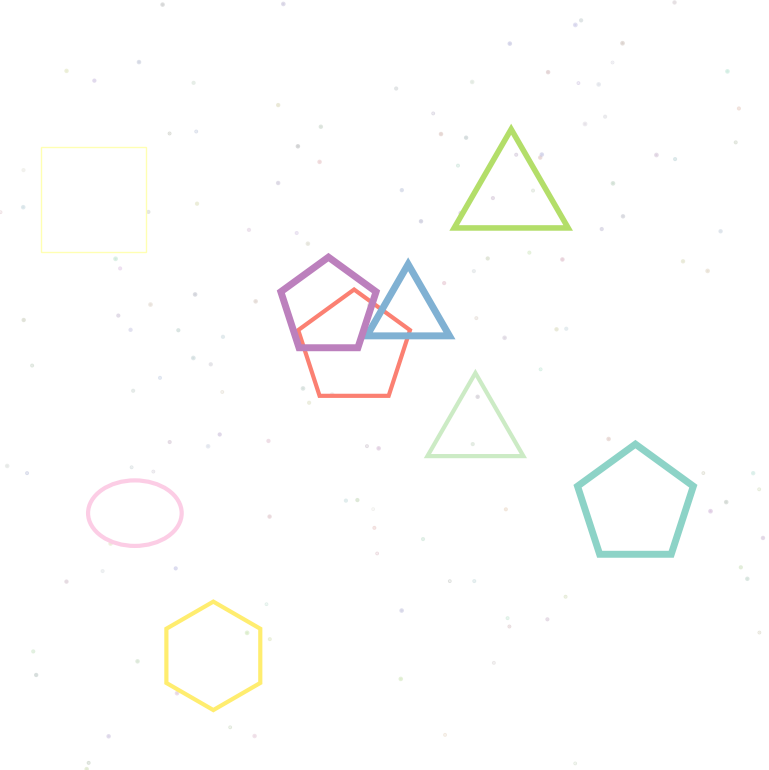[{"shape": "pentagon", "thickness": 2.5, "radius": 0.4, "center": [0.825, 0.344]}, {"shape": "square", "thickness": 0.5, "radius": 0.34, "center": [0.122, 0.741]}, {"shape": "pentagon", "thickness": 1.5, "radius": 0.38, "center": [0.46, 0.548]}, {"shape": "triangle", "thickness": 2.5, "radius": 0.31, "center": [0.53, 0.595]}, {"shape": "triangle", "thickness": 2, "radius": 0.43, "center": [0.664, 0.747]}, {"shape": "oval", "thickness": 1.5, "radius": 0.3, "center": [0.175, 0.334]}, {"shape": "pentagon", "thickness": 2.5, "radius": 0.33, "center": [0.427, 0.601]}, {"shape": "triangle", "thickness": 1.5, "radius": 0.36, "center": [0.617, 0.444]}, {"shape": "hexagon", "thickness": 1.5, "radius": 0.35, "center": [0.277, 0.148]}]